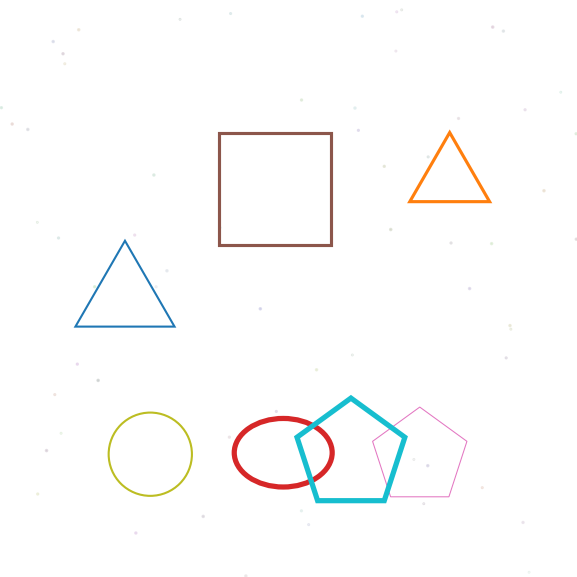[{"shape": "triangle", "thickness": 1, "radius": 0.5, "center": [0.216, 0.483]}, {"shape": "triangle", "thickness": 1.5, "radius": 0.4, "center": [0.779, 0.69]}, {"shape": "oval", "thickness": 2.5, "radius": 0.42, "center": [0.49, 0.215]}, {"shape": "square", "thickness": 1.5, "radius": 0.49, "center": [0.476, 0.672]}, {"shape": "pentagon", "thickness": 0.5, "radius": 0.43, "center": [0.727, 0.208]}, {"shape": "circle", "thickness": 1, "radius": 0.36, "center": [0.26, 0.213]}, {"shape": "pentagon", "thickness": 2.5, "radius": 0.49, "center": [0.608, 0.212]}]